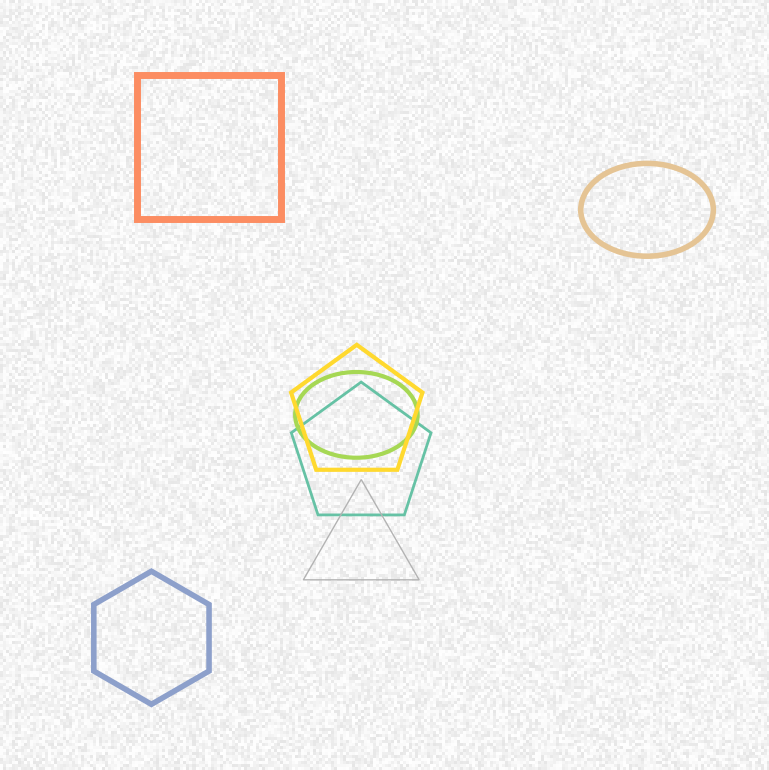[{"shape": "pentagon", "thickness": 1, "radius": 0.48, "center": [0.469, 0.408]}, {"shape": "square", "thickness": 2.5, "radius": 0.47, "center": [0.271, 0.809]}, {"shape": "hexagon", "thickness": 2, "radius": 0.43, "center": [0.197, 0.172]}, {"shape": "oval", "thickness": 1.5, "radius": 0.4, "center": [0.463, 0.461]}, {"shape": "pentagon", "thickness": 1.5, "radius": 0.45, "center": [0.463, 0.462]}, {"shape": "oval", "thickness": 2, "radius": 0.43, "center": [0.84, 0.728]}, {"shape": "triangle", "thickness": 0.5, "radius": 0.43, "center": [0.469, 0.29]}]